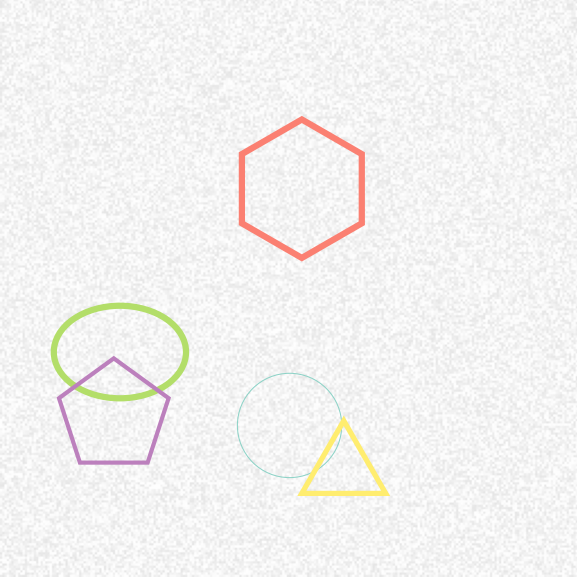[{"shape": "circle", "thickness": 0.5, "radius": 0.45, "center": [0.501, 0.262]}, {"shape": "hexagon", "thickness": 3, "radius": 0.6, "center": [0.523, 0.672]}, {"shape": "oval", "thickness": 3, "radius": 0.57, "center": [0.208, 0.39]}, {"shape": "pentagon", "thickness": 2, "radius": 0.5, "center": [0.197, 0.279]}, {"shape": "triangle", "thickness": 2.5, "radius": 0.42, "center": [0.595, 0.187]}]